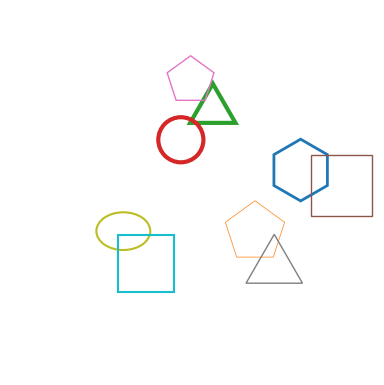[{"shape": "hexagon", "thickness": 2, "radius": 0.4, "center": [0.781, 0.558]}, {"shape": "pentagon", "thickness": 0.5, "radius": 0.4, "center": [0.662, 0.398]}, {"shape": "triangle", "thickness": 3, "radius": 0.34, "center": [0.553, 0.715]}, {"shape": "circle", "thickness": 3, "radius": 0.29, "center": [0.47, 0.637]}, {"shape": "square", "thickness": 1, "radius": 0.4, "center": [0.888, 0.519]}, {"shape": "pentagon", "thickness": 1, "radius": 0.32, "center": [0.495, 0.791]}, {"shape": "triangle", "thickness": 1, "radius": 0.42, "center": [0.712, 0.307]}, {"shape": "oval", "thickness": 1.5, "radius": 0.35, "center": [0.32, 0.4]}, {"shape": "square", "thickness": 1.5, "radius": 0.37, "center": [0.378, 0.316]}]